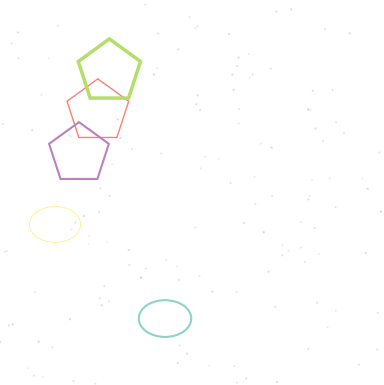[{"shape": "oval", "thickness": 1.5, "radius": 0.34, "center": [0.429, 0.173]}, {"shape": "pentagon", "thickness": 1, "radius": 0.42, "center": [0.254, 0.711]}, {"shape": "pentagon", "thickness": 2.5, "radius": 0.42, "center": [0.284, 0.814]}, {"shape": "pentagon", "thickness": 1.5, "radius": 0.41, "center": [0.205, 0.601]}, {"shape": "oval", "thickness": 0.5, "radius": 0.33, "center": [0.143, 0.417]}]